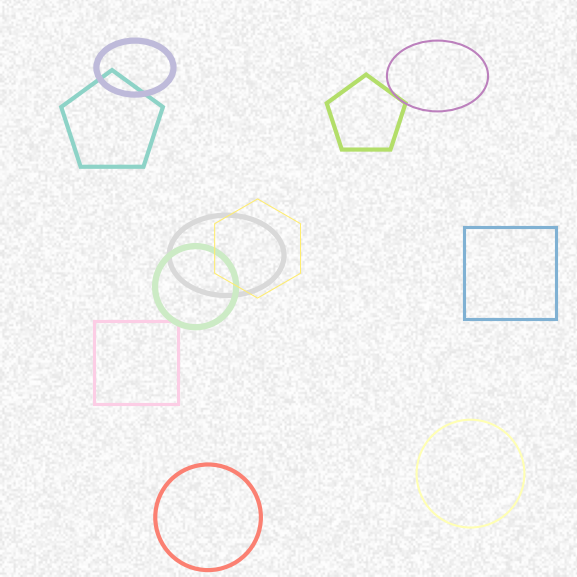[{"shape": "pentagon", "thickness": 2, "radius": 0.46, "center": [0.194, 0.785]}, {"shape": "circle", "thickness": 1, "radius": 0.47, "center": [0.815, 0.179]}, {"shape": "oval", "thickness": 3, "radius": 0.33, "center": [0.234, 0.882]}, {"shape": "circle", "thickness": 2, "radius": 0.46, "center": [0.36, 0.103]}, {"shape": "square", "thickness": 1.5, "radius": 0.4, "center": [0.883, 0.526]}, {"shape": "pentagon", "thickness": 2, "radius": 0.36, "center": [0.634, 0.798]}, {"shape": "square", "thickness": 1.5, "radius": 0.36, "center": [0.236, 0.371]}, {"shape": "oval", "thickness": 2.5, "radius": 0.5, "center": [0.392, 0.557]}, {"shape": "oval", "thickness": 1, "radius": 0.44, "center": [0.758, 0.868]}, {"shape": "circle", "thickness": 3, "radius": 0.35, "center": [0.339, 0.503]}, {"shape": "hexagon", "thickness": 0.5, "radius": 0.43, "center": [0.446, 0.569]}]